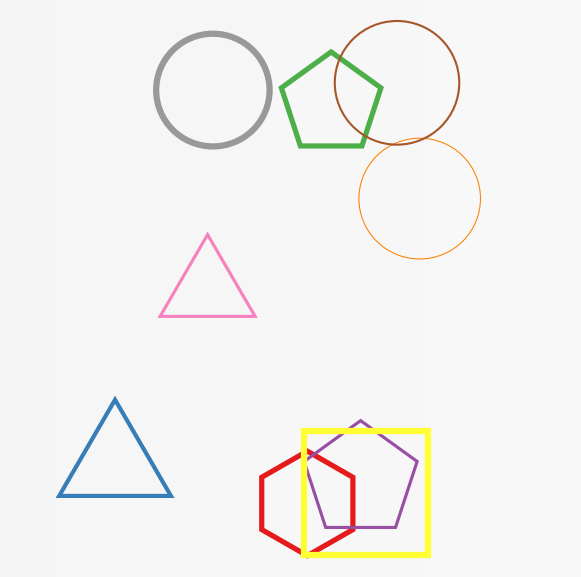[{"shape": "hexagon", "thickness": 2.5, "radius": 0.45, "center": [0.529, 0.127]}, {"shape": "triangle", "thickness": 2, "radius": 0.56, "center": [0.198, 0.196]}, {"shape": "pentagon", "thickness": 2.5, "radius": 0.45, "center": [0.57, 0.819]}, {"shape": "pentagon", "thickness": 1.5, "radius": 0.51, "center": [0.62, 0.169]}, {"shape": "circle", "thickness": 0.5, "radius": 0.52, "center": [0.722, 0.655]}, {"shape": "square", "thickness": 3, "radius": 0.53, "center": [0.629, 0.146]}, {"shape": "circle", "thickness": 1, "radius": 0.54, "center": [0.683, 0.856]}, {"shape": "triangle", "thickness": 1.5, "radius": 0.47, "center": [0.357, 0.498]}, {"shape": "circle", "thickness": 3, "radius": 0.49, "center": [0.366, 0.843]}]